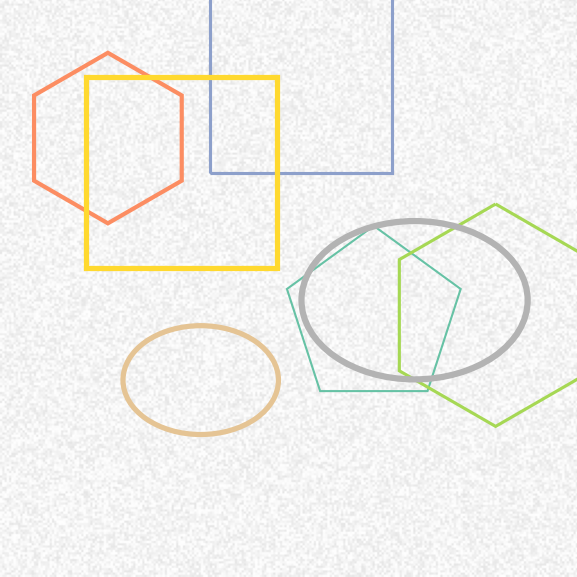[{"shape": "pentagon", "thickness": 1, "radius": 0.79, "center": [0.647, 0.45]}, {"shape": "hexagon", "thickness": 2, "radius": 0.74, "center": [0.187, 0.76]}, {"shape": "square", "thickness": 1.5, "radius": 0.79, "center": [0.521, 0.858]}, {"shape": "hexagon", "thickness": 1.5, "radius": 0.96, "center": [0.858, 0.453]}, {"shape": "square", "thickness": 2.5, "radius": 0.83, "center": [0.315, 0.7]}, {"shape": "oval", "thickness": 2.5, "radius": 0.67, "center": [0.348, 0.341]}, {"shape": "oval", "thickness": 3, "radius": 0.98, "center": [0.718, 0.479]}]